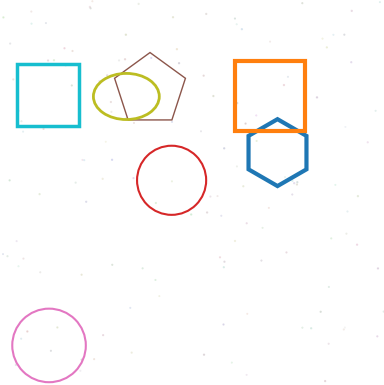[{"shape": "hexagon", "thickness": 3, "radius": 0.43, "center": [0.721, 0.604]}, {"shape": "square", "thickness": 3, "radius": 0.45, "center": [0.701, 0.75]}, {"shape": "circle", "thickness": 1.5, "radius": 0.45, "center": [0.446, 0.532]}, {"shape": "pentagon", "thickness": 1, "radius": 0.48, "center": [0.39, 0.767]}, {"shape": "circle", "thickness": 1.5, "radius": 0.48, "center": [0.127, 0.103]}, {"shape": "oval", "thickness": 2, "radius": 0.43, "center": [0.328, 0.749]}, {"shape": "square", "thickness": 2.5, "radius": 0.41, "center": [0.124, 0.753]}]